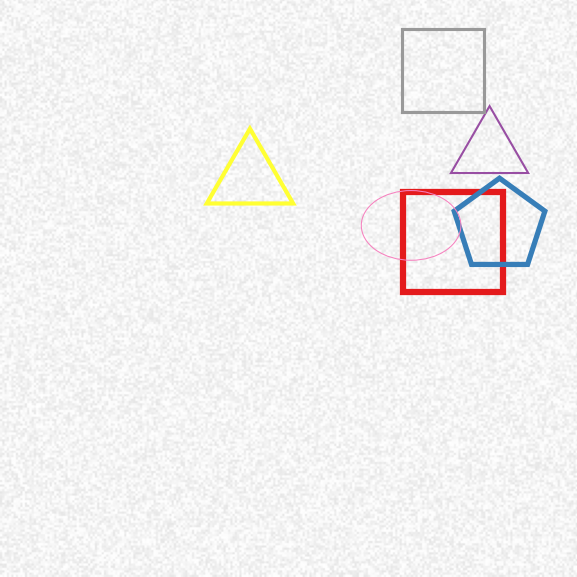[{"shape": "square", "thickness": 3, "radius": 0.43, "center": [0.785, 0.58]}, {"shape": "pentagon", "thickness": 2.5, "radius": 0.41, "center": [0.865, 0.608]}, {"shape": "triangle", "thickness": 1, "radius": 0.39, "center": [0.848, 0.738]}, {"shape": "triangle", "thickness": 2, "radius": 0.43, "center": [0.433, 0.69]}, {"shape": "oval", "thickness": 0.5, "radius": 0.43, "center": [0.712, 0.609]}, {"shape": "square", "thickness": 1.5, "radius": 0.36, "center": [0.767, 0.877]}]